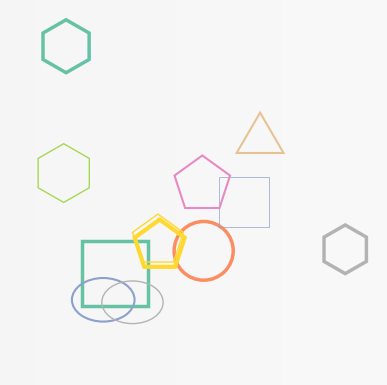[{"shape": "hexagon", "thickness": 2.5, "radius": 0.34, "center": [0.171, 0.88]}, {"shape": "square", "thickness": 2.5, "radius": 0.42, "center": [0.297, 0.289]}, {"shape": "circle", "thickness": 2.5, "radius": 0.38, "center": [0.526, 0.349]}, {"shape": "square", "thickness": 0.5, "radius": 0.32, "center": [0.63, 0.476]}, {"shape": "oval", "thickness": 1.5, "radius": 0.4, "center": [0.266, 0.221]}, {"shape": "pentagon", "thickness": 1.5, "radius": 0.38, "center": [0.522, 0.521]}, {"shape": "hexagon", "thickness": 1, "radius": 0.38, "center": [0.164, 0.55]}, {"shape": "pentagon", "thickness": 1, "radius": 0.34, "center": [0.407, 0.375]}, {"shape": "pentagon", "thickness": 3, "radius": 0.34, "center": [0.412, 0.362]}, {"shape": "triangle", "thickness": 1.5, "radius": 0.35, "center": [0.671, 0.638]}, {"shape": "oval", "thickness": 1, "radius": 0.4, "center": [0.342, 0.215]}, {"shape": "hexagon", "thickness": 2.5, "radius": 0.32, "center": [0.891, 0.352]}]